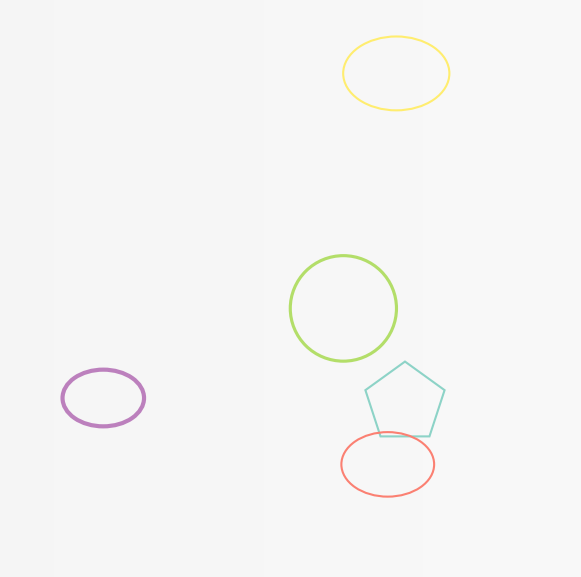[{"shape": "pentagon", "thickness": 1, "radius": 0.36, "center": [0.697, 0.301]}, {"shape": "oval", "thickness": 1, "radius": 0.4, "center": [0.667, 0.195]}, {"shape": "circle", "thickness": 1.5, "radius": 0.46, "center": [0.591, 0.465]}, {"shape": "oval", "thickness": 2, "radius": 0.35, "center": [0.178, 0.31]}, {"shape": "oval", "thickness": 1, "radius": 0.46, "center": [0.682, 0.872]}]